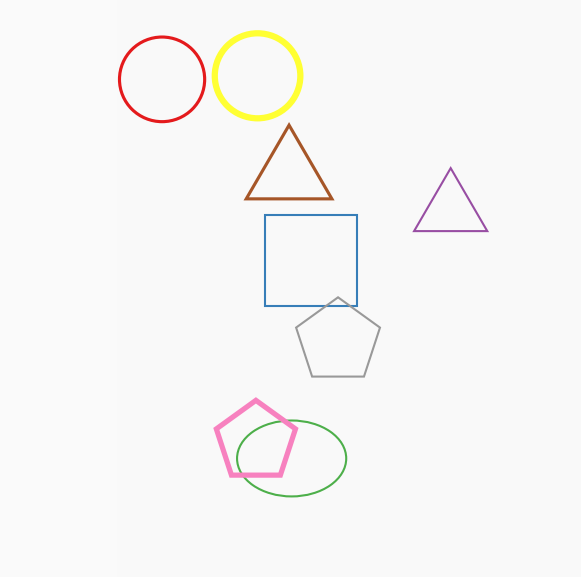[{"shape": "circle", "thickness": 1.5, "radius": 0.37, "center": [0.279, 0.862]}, {"shape": "square", "thickness": 1, "radius": 0.39, "center": [0.535, 0.548]}, {"shape": "oval", "thickness": 1, "radius": 0.47, "center": [0.502, 0.205]}, {"shape": "triangle", "thickness": 1, "radius": 0.36, "center": [0.775, 0.635]}, {"shape": "circle", "thickness": 3, "radius": 0.37, "center": [0.443, 0.868]}, {"shape": "triangle", "thickness": 1.5, "radius": 0.43, "center": [0.497, 0.697]}, {"shape": "pentagon", "thickness": 2.5, "radius": 0.36, "center": [0.44, 0.234]}, {"shape": "pentagon", "thickness": 1, "radius": 0.38, "center": [0.582, 0.408]}]